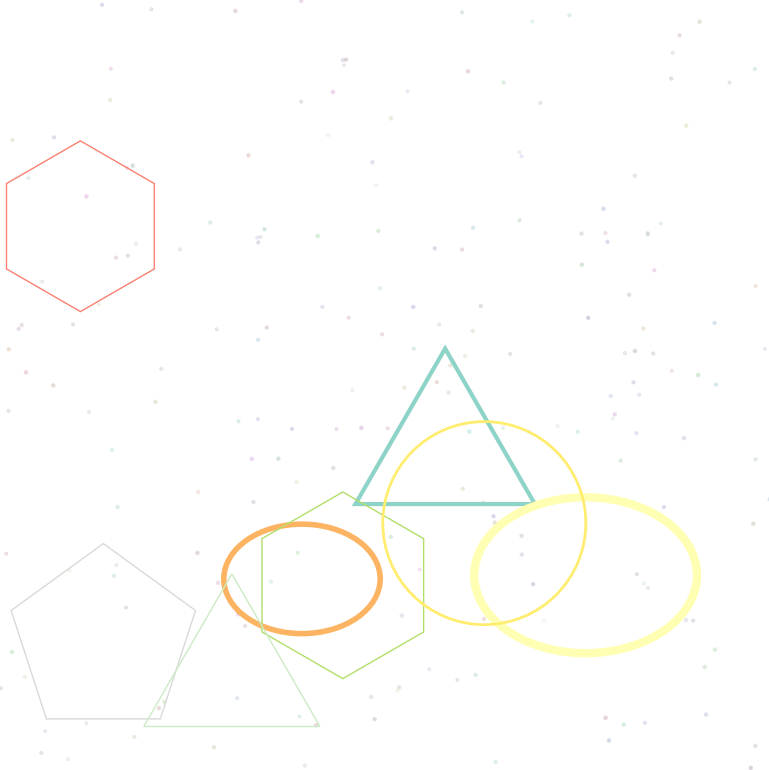[{"shape": "triangle", "thickness": 1.5, "radius": 0.67, "center": [0.578, 0.413]}, {"shape": "oval", "thickness": 3, "radius": 0.72, "center": [0.761, 0.253]}, {"shape": "hexagon", "thickness": 0.5, "radius": 0.55, "center": [0.104, 0.706]}, {"shape": "oval", "thickness": 2, "radius": 0.51, "center": [0.392, 0.248]}, {"shape": "hexagon", "thickness": 0.5, "radius": 0.61, "center": [0.445, 0.24]}, {"shape": "pentagon", "thickness": 0.5, "radius": 0.63, "center": [0.134, 0.168]}, {"shape": "triangle", "thickness": 0.5, "radius": 0.66, "center": [0.301, 0.123]}, {"shape": "circle", "thickness": 1, "radius": 0.66, "center": [0.629, 0.321]}]